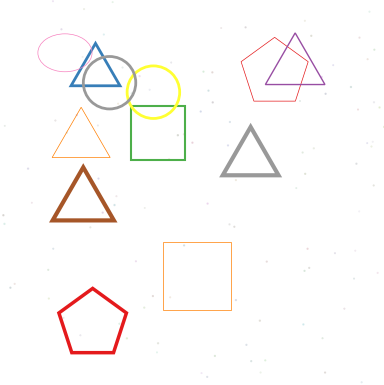[{"shape": "pentagon", "thickness": 2.5, "radius": 0.46, "center": [0.241, 0.159]}, {"shape": "pentagon", "thickness": 0.5, "radius": 0.46, "center": [0.713, 0.811]}, {"shape": "triangle", "thickness": 2, "radius": 0.37, "center": [0.248, 0.814]}, {"shape": "square", "thickness": 1.5, "radius": 0.35, "center": [0.411, 0.654]}, {"shape": "triangle", "thickness": 1, "radius": 0.45, "center": [0.767, 0.825]}, {"shape": "triangle", "thickness": 0.5, "radius": 0.44, "center": [0.211, 0.634]}, {"shape": "square", "thickness": 0.5, "radius": 0.44, "center": [0.513, 0.284]}, {"shape": "circle", "thickness": 2, "radius": 0.34, "center": [0.398, 0.761]}, {"shape": "triangle", "thickness": 3, "radius": 0.46, "center": [0.216, 0.473]}, {"shape": "oval", "thickness": 0.5, "radius": 0.35, "center": [0.169, 0.863]}, {"shape": "triangle", "thickness": 3, "radius": 0.42, "center": [0.651, 0.587]}, {"shape": "circle", "thickness": 2, "radius": 0.34, "center": [0.285, 0.785]}]